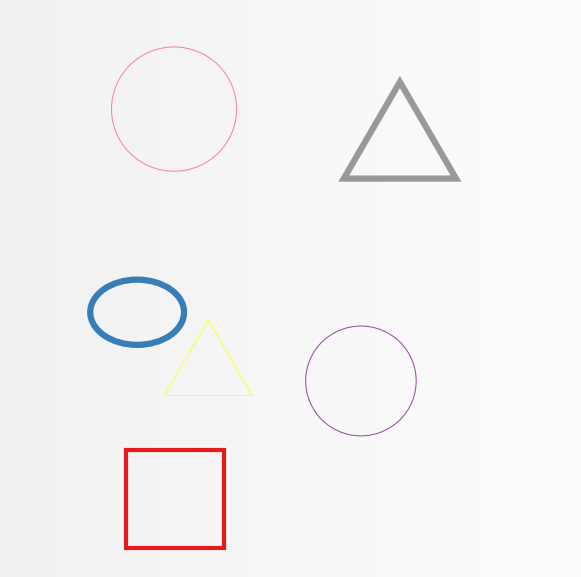[{"shape": "square", "thickness": 2, "radius": 0.42, "center": [0.301, 0.135]}, {"shape": "oval", "thickness": 3, "radius": 0.4, "center": [0.236, 0.458]}, {"shape": "circle", "thickness": 0.5, "radius": 0.48, "center": [0.621, 0.339]}, {"shape": "triangle", "thickness": 0.5, "radius": 0.44, "center": [0.358, 0.358]}, {"shape": "circle", "thickness": 0.5, "radius": 0.54, "center": [0.299, 0.81]}, {"shape": "triangle", "thickness": 3, "radius": 0.56, "center": [0.688, 0.746]}]